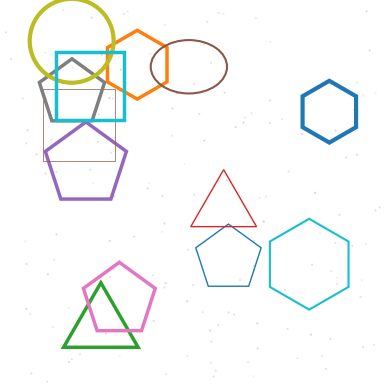[{"shape": "pentagon", "thickness": 1, "radius": 0.45, "center": [0.593, 0.329]}, {"shape": "hexagon", "thickness": 3, "radius": 0.4, "center": [0.855, 0.71]}, {"shape": "hexagon", "thickness": 2.5, "radius": 0.45, "center": [0.356, 0.832]}, {"shape": "triangle", "thickness": 2.5, "radius": 0.56, "center": [0.262, 0.154]}, {"shape": "triangle", "thickness": 1, "radius": 0.49, "center": [0.581, 0.461]}, {"shape": "pentagon", "thickness": 2.5, "radius": 0.55, "center": [0.223, 0.572]}, {"shape": "oval", "thickness": 1.5, "radius": 0.5, "center": [0.491, 0.827]}, {"shape": "square", "thickness": 0.5, "radius": 0.47, "center": [0.205, 0.676]}, {"shape": "pentagon", "thickness": 2.5, "radius": 0.49, "center": [0.31, 0.221]}, {"shape": "pentagon", "thickness": 2.5, "radius": 0.45, "center": [0.187, 0.758]}, {"shape": "circle", "thickness": 3, "radius": 0.54, "center": [0.186, 0.894]}, {"shape": "square", "thickness": 2.5, "radius": 0.44, "center": [0.234, 0.776]}, {"shape": "hexagon", "thickness": 1.5, "radius": 0.59, "center": [0.803, 0.314]}]